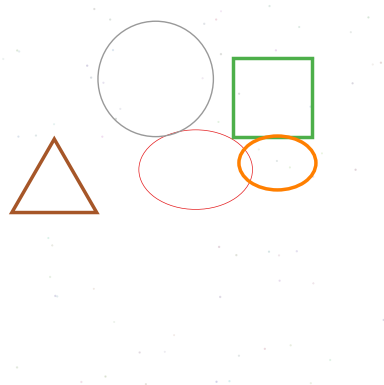[{"shape": "oval", "thickness": 0.5, "radius": 0.74, "center": [0.508, 0.559]}, {"shape": "square", "thickness": 2.5, "radius": 0.51, "center": [0.707, 0.748]}, {"shape": "oval", "thickness": 2.5, "radius": 0.5, "center": [0.721, 0.577]}, {"shape": "triangle", "thickness": 2.5, "radius": 0.64, "center": [0.141, 0.512]}, {"shape": "circle", "thickness": 1, "radius": 0.75, "center": [0.404, 0.795]}]